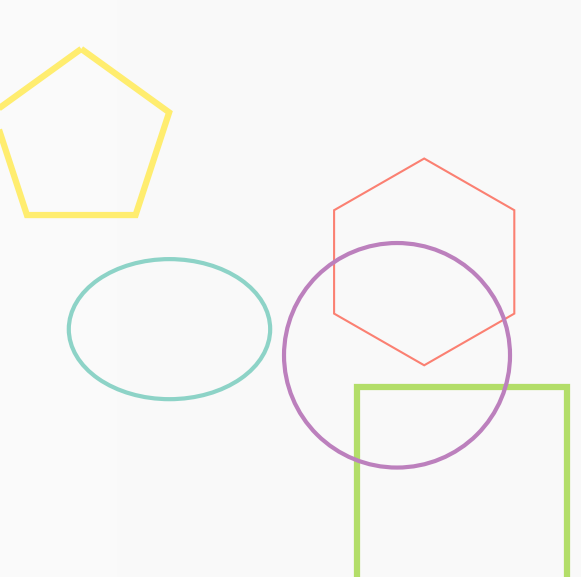[{"shape": "oval", "thickness": 2, "radius": 0.87, "center": [0.292, 0.429]}, {"shape": "hexagon", "thickness": 1, "radius": 0.9, "center": [0.73, 0.546]}, {"shape": "square", "thickness": 3, "radius": 0.9, "center": [0.795, 0.148]}, {"shape": "circle", "thickness": 2, "radius": 0.97, "center": [0.683, 0.384]}, {"shape": "pentagon", "thickness": 3, "radius": 0.8, "center": [0.14, 0.755]}]